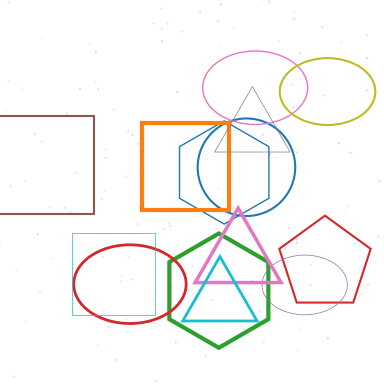[{"shape": "circle", "thickness": 1.5, "radius": 0.63, "center": [0.64, 0.566]}, {"shape": "hexagon", "thickness": 1, "radius": 0.67, "center": [0.582, 0.552]}, {"shape": "square", "thickness": 3, "radius": 0.57, "center": [0.482, 0.568]}, {"shape": "hexagon", "thickness": 3, "radius": 0.74, "center": [0.568, 0.245]}, {"shape": "pentagon", "thickness": 1.5, "radius": 0.62, "center": [0.844, 0.315]}, {"shape": "oval", "thickness": 2, "radius": 0.73, "center": [0.337, 0.262]}, {"shape": "oval", "thickness": 0.5, "radius": 0.55, "center": [0.791, 0.26]}, {"shape": "square", "thickness": 1.5, "radius": 0.63, "center": [0.118, 0.571]}, {"shape": "triangle", "thickness": 2.5, "radius": 0.64, "center": [0.618, 0.33]}, {"shape": "oval", "thickness": 1, "radius": 0.68, "center": [0.663, 0.772]}, {"shape": "triangle", "thickness": 0.5, "radius": 0.57, "center": [0.655, 0.662]}, {"shape": "oval", "thickness": 1.5, "radius": 0.62, "center": [0.851, 0.762]}, {"shape": "triangle", "thickness": 2, "radius": 0.56, "center": [0.571, 0.222]}, {"shape": "square", "thickness": 0.5, "radius": 0.54, "center": [0.295, 0.288]}]